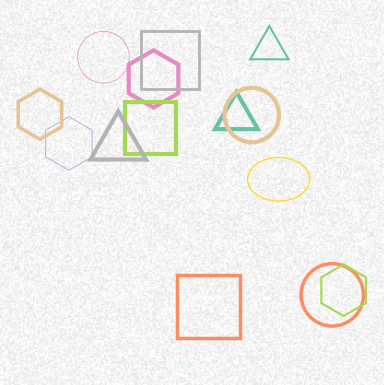[{"shape": "triangle", "thickness": 3, "radius": 0.32, "center": [0.614, 0.697]}, {"shape": "triangle", "thickness": 1.5, "radius": 0.29, "center": [0.7, 0.875]}, {"shape": "circle", "thickness": 2.5, "radius": 0.41, "center": [0.863, 0.234]}, {"shape": "square", "thickness": 2.5, "radius": 0.41, "center": [0.542, 0.205]}, {"shape": "hexagon", "thickness": 0.5, "radius": 0.35, "center": [0.179, 0.627]}, {"shape": "circle", "thickness": 0.5, "radius": 0.34, "center": [0.269, 0.851]}, {"shape": "hexagon", "thickness": 3, "radius": 0.37, "center": [0.399, 0.795]}, {"shape": "square", "thickness": 3, "radius": 0.33, "center": [0.39, 0.668]}, {"shape": "hexagon", "thickness": 1.5, "radius": 0.33, "center": [0.893, 0.246]}, {"shape": "oval", "thickness": 1, "radius": 0.4, "center": [0.724, 0.534]}, {"shape": "hexagon", "thickness": 2.5, "radius": 0.33, "center": [0.104, 0.703]}, {"shape": "circle", "thickness": 3, "radius": 0.35, "center": [0.654, 0.701]}, {"shape": "triangle", "thickness": 3, "radius": 0.42, "center": [0.307, 0.627]}, {"shape": "square", "thickness": 2, "radius": 0.38, "center": [0.441, 0.844]}]